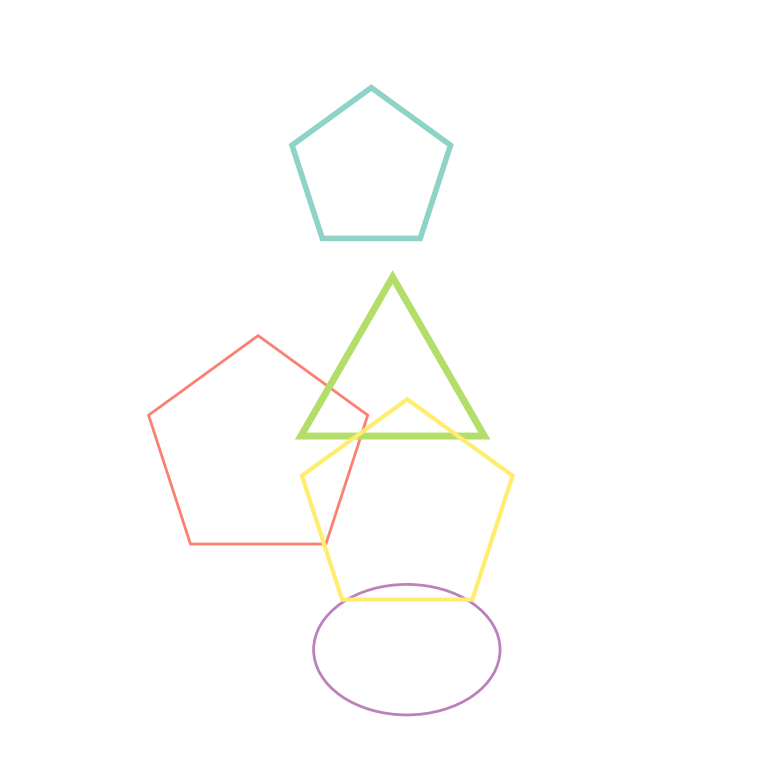[{"shape": "pentagon", "thickness": 2, "radius": 0.54, "center": [0.482, 0.778]}, {"shape": "pentagon", "thickness": 1, "radius": 0.75, "center": [0.335, 0.415]}, {"shape": "triangle", "thickness": 2.5, "radius": 0.69, "center": [0.51, 0.503]}, {"shape": "oval", "thickness": 1, "radius": 0.61, "center": [0.528, 0.156]}, {"shape": "pentagon", "thickness": 1.5, "radius": 0.72, "center": [0.529, 0.338]}]